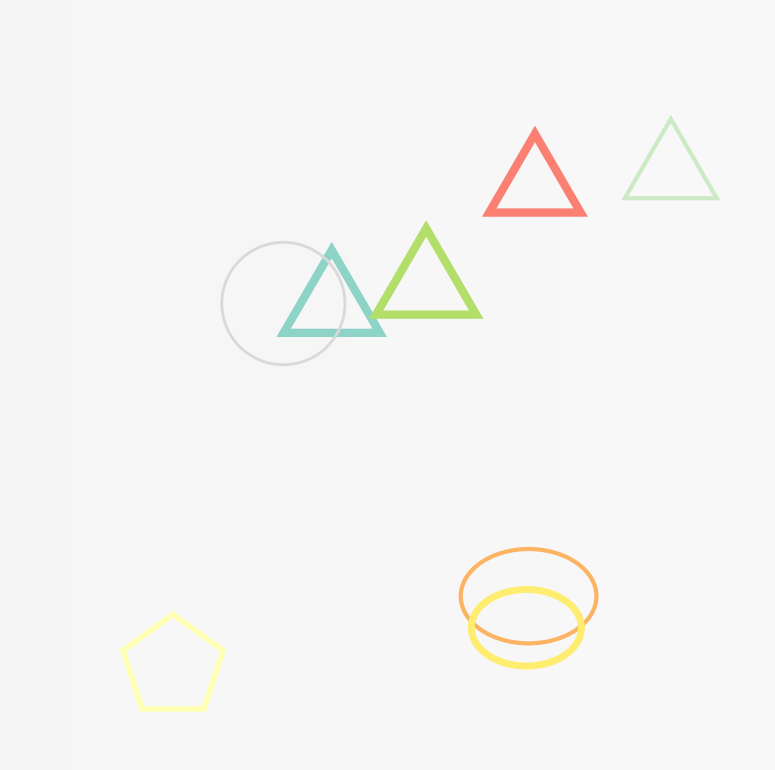[{"shape": "triangle", "thickness": 3, "radius": 0.36, "center": [0.428, 0.604]}, {"shape": "pentagon", "thickness": 2, "radius": 0.34, "center": [0.223, 0.134]}, {"shape": "triangle", "thickness": 3, "radius": 0.34, "center": [0.69, 0.758]}, {"shape": "oval", "thickness": 1.5, "radius": 0.44, "center": [0.682, 0.226]}, {"shape": "triangle", "thickness": 3, "radius": 0.37, "center": [0.55, 0.629]}, {"shape": "circle", "thickness": 1, "radius": 0.4, "center": [0.366, 0.606]}, {"shape": "triangle", "thickness": 1.5, "radius": 0.34, "center": [0.866, 0.777]}, {"shape": "oval", "thickness": 2.5, "radius": 0.36, "center": [0.679, 0.185]}]